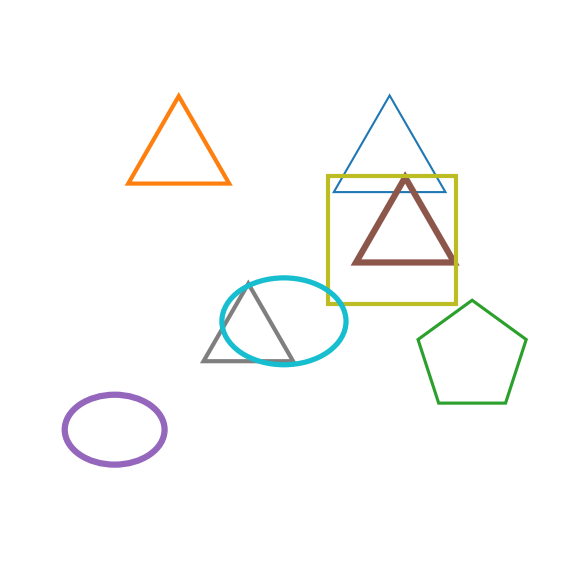[{"shape": "triangle", "thickness": 1, "radius": 0.56, "center": [0.675, 0.722]}, {"shape": "triangle", "thickness": 2, "radius": 0.5, "center": [0.309, 0.732]}, {"shape": "pentagon", "thickness": 1.5, "radius": 0.49, "center": [0.818, 0.381]}, {"shape": "oval", "thickness": 3, "radius": 0.43, "center": [0.199, 0.255]}, {"shape": "triangle", "thickness": 3, "radius": 0.49, "center": [0.702, 0.594]}, {"shape": "triangle", "thickness": 2, "radius": 0.45, "center": [0.43, 0.418]}, {"shape": "square", "thickness": 2, "radius": 0.56, "center": [0.679, 0.584]}, {"shape": "oval", "thickness": 2.5, "radius": 0.54, "center": [0.492, 0.443]}]